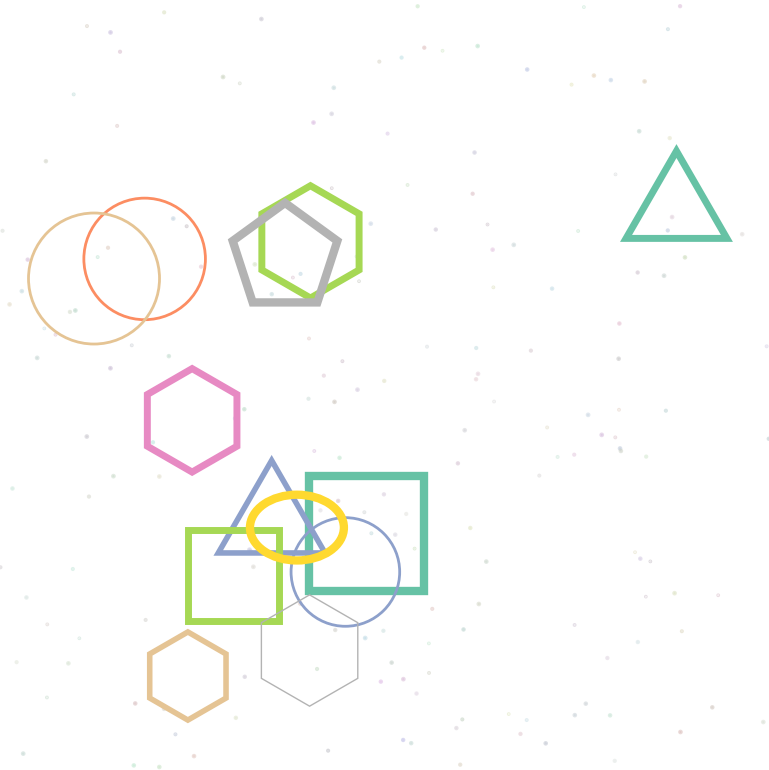[{"shape": "square", "thickness": 3, "radius": 0.37, "center": [0.476, 0.307]}, {"shape": "triangle", "thickness": 2.5, "radius": 0.38, "center": [0.879, 0.728]}, {"shape": "circle", "thickness": 1, "radius": 0.39, "center": [0.188, 0.664]}, {"shape": "circle", "thickness": 1, "radius": 0.35, "center": [0.449, 0.257]}, {"shape": "triangle", "thickness": 2, "radius": 0.4, "center": [0.353, 0.322]}, {"shape": "hexagon", "thickness": 2.5, "radius": 0.34, "center": [0.25, 0.454]}, {"shape": "square", "thickness": 2.5, "radius": 0.3, "center": [0.304, 0.253]}, {"shape": "hexagon", "thickness": 2.5, "radius": 0.36, "center": [0.403, 0.686]}, {"shape": "oval", "thickness": 3, "radius": 0.3, "center": [0.386, 0.315]}, {"shape": "hexagon", "thickness": 2, "radius": 0.29, "center": [0.244, 0.122]}, {"shape": "circle", "thickness": 1, "radius": 0.43, "center": [0.122, 0.638]}, {"shape": "pentagon", "thickness": 3, "radius": 0.36, "center": [0.37, 0.665]}, {"shape": "hexagon", "thickness": 0.5, "radius": 0.36, "center": [0.402, 0.155]}]